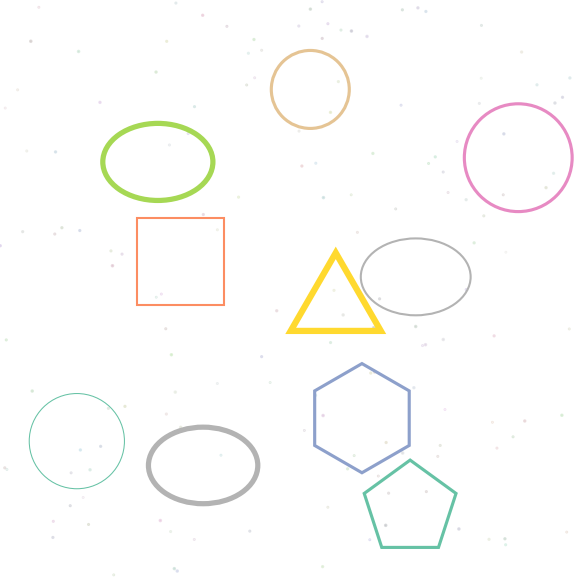[{"shape": "circle", "thickness": 0.5, "radius": 0.41, "center": [0.133, 0.235]}, {"shape": "pentagon", "thickness": 1.5, "radius": 0.42, "center": [0.71, 0.119]}, {"shape": "square", "thickness": 1, "radius": 0.38, "center": [0.312, 0.546]}, {"shape": "hexagon", "thickness": 1.5, "radius": 0.47, "center": [0.627, 0.275]}, {"shape": "circle", "thickness": 1.5, "radius": 0.47, "center": [0.897, 0.726]}, {"shape": "oval", "thickness": 2.5, "radius": 0.48, "center": [0.273, 0.719]}, {"shape": "triangle", "thickness": 3, "radius": 0.45, "center": [0.581, 0.471]}, {"shape": "circle", "thickness": 1.5, "radius": 0.34, "center": [0.537, 0.844]}, {"shape": "oval", "thickness": 2.5, "radius": 0.47, "center": [0.352, 0.193]}, {"shape": "oval", "thickness": 1, "radius": 0.48, "center": [0.72, 0.52]}]